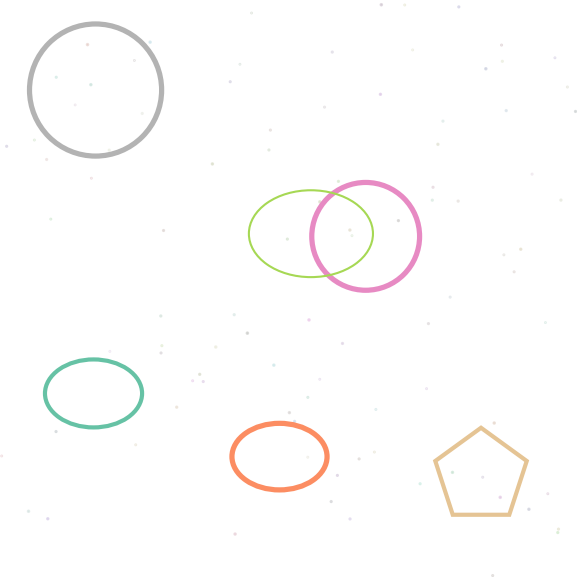[{"shape": "oval", "thickness": 2, "radius": 0.42, "center": [0.162, 0.318]}, {"shape": "oval", "thickness": 2.5, "radius": 0.41, "center": [0.484, 0.208]}, {"shape": "circle", "thickness": 2.5, "radius": 0.47, "center": [0.633, 0.59]}, {"shape": "oval", "thickness": 1, "radius": 0.54, "center": [0.538, 0.594]}, {"shape": "pentagon", "thickness": 2, "radius": 0.42, "center": [0.833, 0.175]}, {"shape": "circle", "thickness": 2.5, "radius": 0.57, "center": [0.165, 0.843]}]